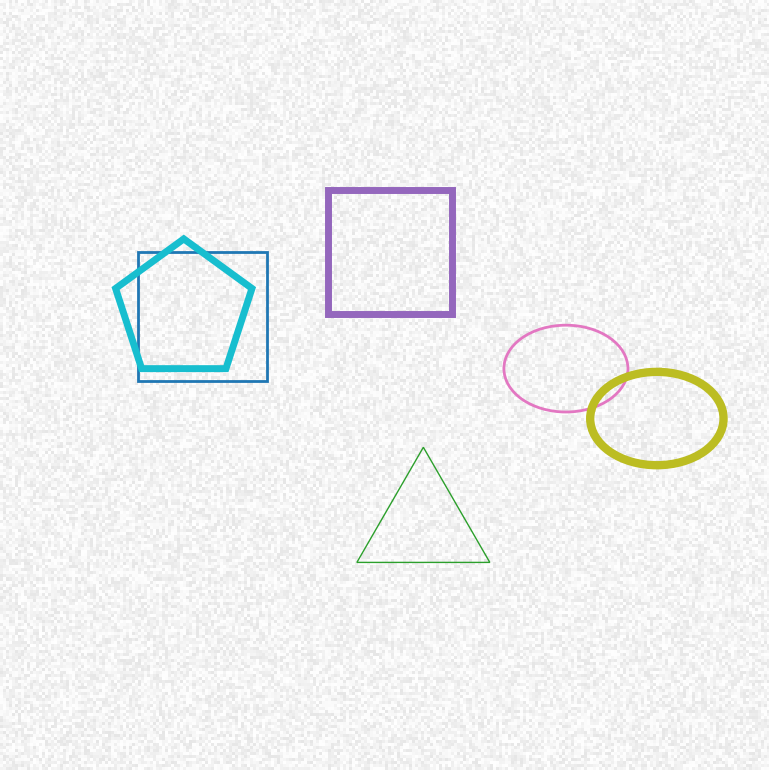[{"shape": "square", "thickness": 1, "radius": 0.42, "center": [0.263, 0.589]}, {"shape": "triangle", "thickness": 0.5, "radius": 0.5, "center": [0.55, 0.319]}, {"shape": "square", "thickness": 2.5, "radius": 0.4, "center": [0.507, 0.672]}, {"shape": "oval", "thickness": 1, "radius": 0.4, "center": [0.735, 0.521]}, {"shape": "oval", "thickness": 3, "radius": 0.43, "center": [0.853, 0.456]}, {"shape": "pentagon", "thickness": 2.5, "radius": 0.47, "center": [0.239, 0.597]}]